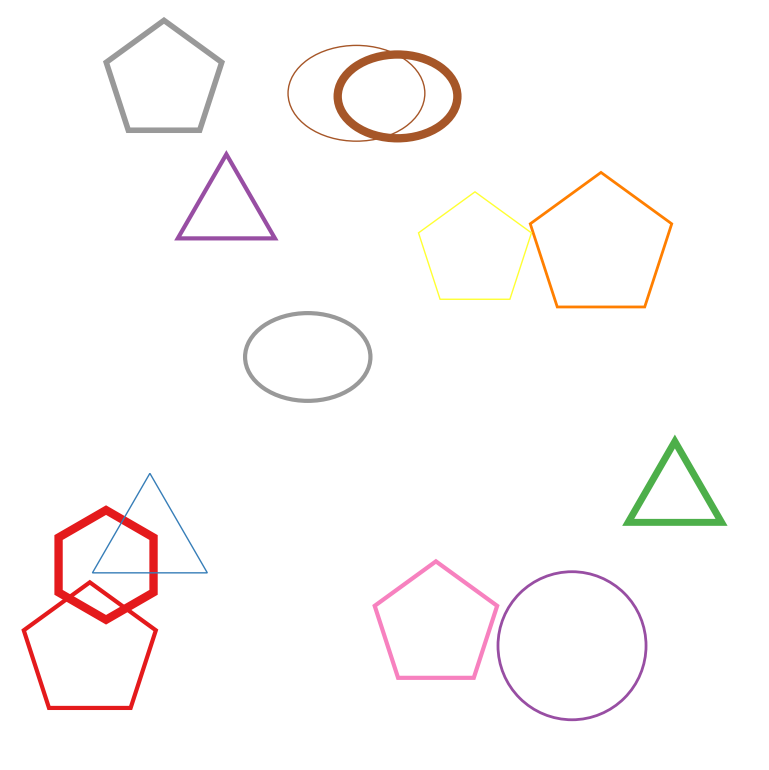[{"shape": "pentagon", "thickness": 1.5, "radius": 0.45, "center": [0.117, 0.154]}, {"shape": "hexagon", "thickness": 3, "radius": 0.36, "center": [0.138, 0.266]}, {"shape": "triangle", "thickness": 0.5, "radius": 0.43, "center": [0.195, 0.299]}, {"shape": "triangle", "thickness": 2.5, "radius": 0.35, "center": [0.876, 0.357]}, {"shape": "triangle", "thickness": 1.5, "radius": 0.36, "center": [0.294, 0.727]}, {"shape": "circle", "thickness": 1, "radius": 0.48, "center": [0.743, 0.161]}, {"shape": "pentagon", "thickness": 1, "radius": 0.48, "center": [0.781, 0.679]}, {"shape": "pentagon", "thickness": 0.5, "radius": 0.39, "center": [0.617, 0.674]}, {"shape": "oval", "thickness": 0.5, "radius": 0.44, "center": [0.463, 0.879]}, {"shape": "oval", "thickness": 3, "radius": 0.39, "center": [0.516, 0.875]}, {"shape": "pentagon", "thickness": 1.5, "radius": 0.42, "center": [0.566, 0.187]}, {"shape": "pentagon", "thickness": 2, "radius": 0.39, "center": [0.213, 0.895]}, {"shape": "oval", "thickness": 1.5, "radius": 0.41, "center": [0.4, 0.536]}]